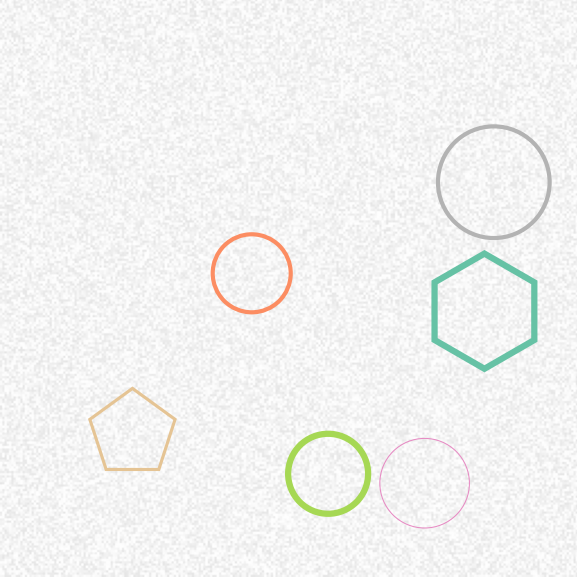[{"shape": "hexagon", "thickness": 3, "radius": 0.5, "center": [0.839, 0.46]}, {"shape": "circle", "thickness": 2, "radius": 0.34, "center": [0.436, 0.526]}, {"shape": "circle", "thickness": 0.5, "radius": 0.39, "center": [0.735, 0.162]}, {"shape": "circle", "thickness": 3, "radius": 0.35, "center": [0.568, 0.179]}, {"shape": "pentagon", "thickness": 1.5, "radius": 0.39, "center": [0.229, 0.249]}, {"shape": "circle", "thickness": 2, "radius": 0.48, "center": [0.855, 0.684]}]